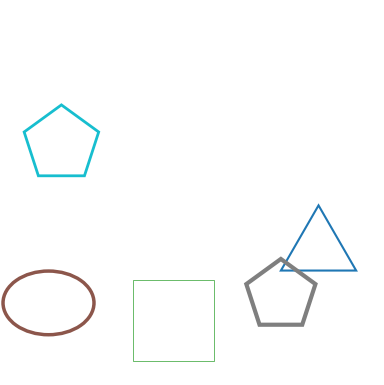[{"shape": "triangle", "thickness": 1.5, "radius": 0.56, "center": [0.827, 0.354]}, {"shape": "square", "thickness": 0.5, "radius": 0.53, "center": [0.45, 0.168]}, {"shape": "oval", "thickness": 2.5, "radius": 0.59, "center": [0.126, 0.213]}, {"shape": "pentagon", "thickness": 3, "radius": 0.47, "center": [0.73, 0.233]}, {"shape": "pentagon", "thickness": 2, "radius": 0.51, "center": [0.16, 0.626]}]